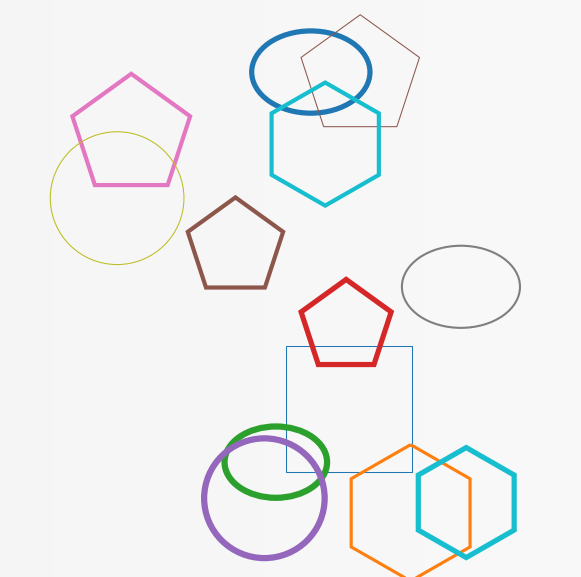[{"shape": "oval", "thickness": 2.5, "radius": 0.51, "center": [0.535, 0.874]}, {"shape": "square", "thickness": 0.5, "radius": 0.54, "center": [0.6, 0.291]}, {"shape": "hexagon", "thickness": 1.5, "radius": 0.59, "center": [0.706, 0.111]}, {"shape": "oval", "thickness": 3, "radius": 0.44, "center": [0.475, 0.199]}, {"shape": "pentagon", "thickness": 2.5, "radius": 0.41, "center": [0.596, 0.434]}, {"shape": "circle", "thickness": 3, "radius": 0.52, "center": [0.455, 0.136]}, {"shape": "pentagon", "thickness": 0.5, "radius": 0.54, "center": [0.62, 0.866]}, {"shape": "pentagon", "thickness": 2, "radius": 0.43, "center": [0.405, 0.571]}, {"shape": "pentagon", "thickness": 2, "radius": 0.53, "center": [0.226, 0.765]}, {"shape": "oval", "thickness": 1, "radius": 0.51, "center": [0.793, 0.503]}, {"shape": "circle", "thickness": 0.5, "radius": 0.57, "center": [0.201, 0.656]}, {"shape": "hexagon", "thickness": 2.5, "radius": 0.48, "center": [0.802, 0.129]}, {"shape": "hexagon", "thickness": 2, "radius": 0.53, "center": [0.56, 0.75]}]